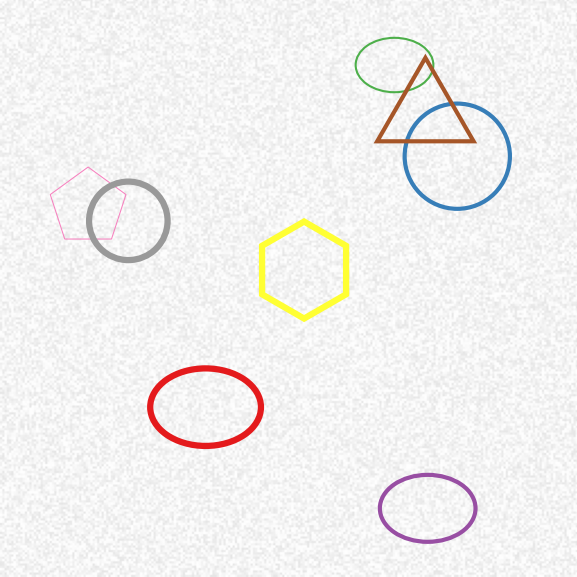[{"shape": "oval", "thickness": 3, "radius": 0.48, "center": [0.356, 0.294]}, {"shape": "circle", "thickness": 2, "radius": 0.46, "center": [0.792, 0.729]}, {"shape": "oval", "thickness": 1, "radius": 0.34, "center": [0.683, 0.887]}, {"shape": "oval", "thickness": 2, "radius": 0.41, "center": [0.741, 0.119]}, {"shape": "hexagon", "thickness": 3, "radius": 0.42, "center": [0.527, 0.531]}, {"shape": "triangle", "thickness": 2, "radius": 0.48, "center": [0.737, 0.803]}, {"shape": "pentagon", "thickness": 0.5, "radius": 0.34, "center": [0.153, 0.641]}, {"shape": "circle", "thickness": 3, "radius": 0.34, "center": [0.222, 0.617]}]